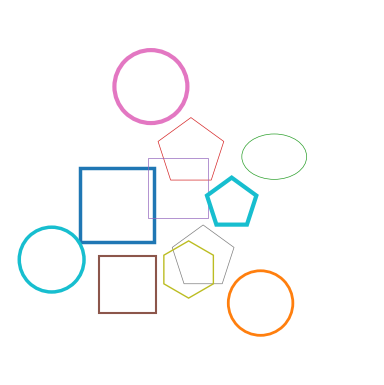[{"shape": "square", "thickness": 2.5, "radius": 0.48, "center": [0.303, 0.467]}, {"shape": "circle", "thickness": 2, "radius": 0.42, "center": [0.677, 0.213]}, {"shape": "oval", "thickness": 0.5, "radius": 0.42, "center": [0.712, 0.593]}, {"shape": "pentagon", "thickness": 0.5, "radius": 0.45, "center": [0.496, 0.605]}, {"shape": "square", "thickness": 0.5, "radius": 0.39, "center": [0.462, 0.511]}, {"shape": "square", "thickness": 1.5, "radius": 0.37, "center": [0.331, 0.261]}, {"shape": "circle", "thickness": 3, "radius": 0.47, "center": [0.392, 0.775]}, {"shape": "pentagon", "thickness": 0.5, "radius": 0.42, "center": [0.528, 0.331]}, {"shape": "hexagon", "thickness": 1, "radius": 0.37, "center": [0.49, 0.3]}, {"shape": "pentagon", "thickness": 3, "radius": 0.34, "center": [0.602, 0.471]}, {"shape": "circle", "thickness": 2.5, "radius": 0.42, "center": [0.134, 0.326]}]